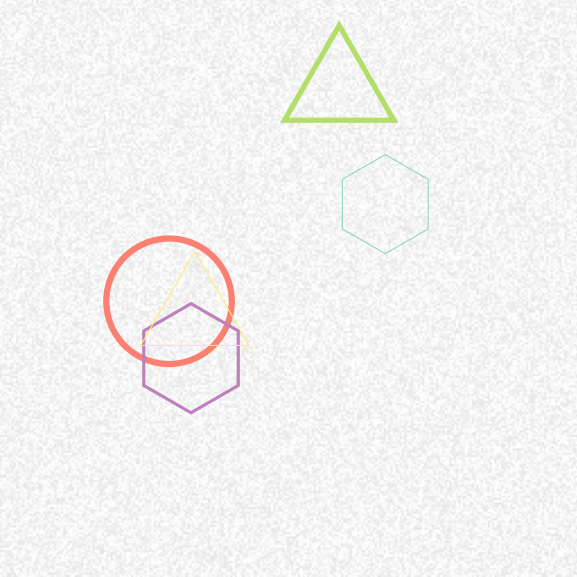[{"shape": "hexagon", "thickness": 0.5, "radius": 0.43, "center": [0.667, 0.646]}, {"shape": "circle", "thickness": 3, "radius": 0.54, "center": [0.293, 0.477]}, {"shape": "triangle", "thickness": 2.5, "radius": 0.55, "center": [0.587, 0.846]}, {"shape": "hexagon", "thickness": 1.5, "radius": 0.47, "center": [0.331, 0.379]}, {"shape": "triangle", "thickness": 0.5, "radius": 0.54, "center": [0.337, 0.455]}]